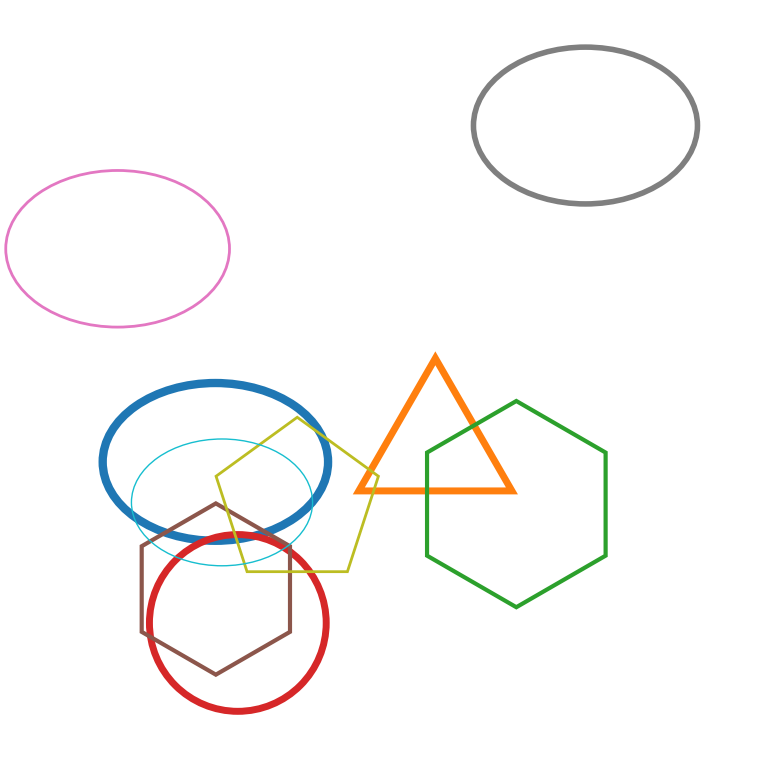[{"shape": "oval", "thickness": 3, "radius": 0.73, "center": [0.28, 0.4]}, {"shape": "triangle", "thickness": 2.5, "radius": 0.57, "center": [0.565, 0.42]}, {"shape": "hexagon", "thickness": 1.5, "radius": 0.67, "center": [0.671, 0.345]}, {"shape": "circle", "thickness": 2.5, "radius": 0.57, "center": [0.309, 0.191]}, {"shape": "hexagon", "thickness": 1.5, "radius": 0.56, "center": [0.28, 0.235]}, {"shape": "oval", "thickness": 1, "radius": 0.73, "center": [0.153, 0.677]}, {"shape": "oval", "thickness": 2, "radius": 0.73, "center": [0.76, 0.837]}, {"shape": "pentagon", "thickness": 1, "radius": 0.55, "center": [0.386, 0.347]}, {"shape": "oval", "thickness": 0.5, "radius": 0.59, "center": [0.288, 0.348]}]